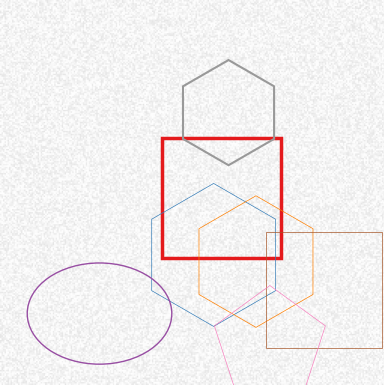[{"shape": "square", "thickness": 2.5, "radius": 0.78, "center": [0.575, 0.486]}, {"shape": "hexagon", "thickness": 0.5, "radius": 0.93, "center": [0.555, 0.338]}, {"shape": "oval", "thickness": 1, "radius": 0.94, "center": [0.258, 0.186]}, {"shape": "hexagon", "thickness": 0.5, "radius": 0.85, "center": [0.665, 0.321]}, {"shape": "square", "thickness": 0.5, "radius": 0.75, "center": [0.841, 0.246]}, {"shape": "pentagon", "thickness": 0.5, "radius": 0.76, "center": [0.701, 0.107]}, {"shape": "hexagon", "thickness": 1.5, "radius": 0.68, "center": [0.594, 0.707]}]